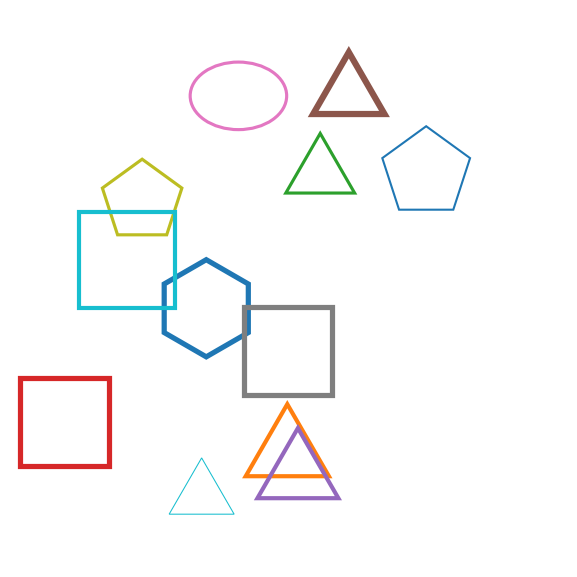[{"shape": "pentagon", "thickness": 1, "radius": 0.4, "center": [0.738, 0.701]}, {"shape": "hexagon", "thickness": 2.5, "radius": 0.42, "center": [0.357, 0.465]}, {"shape": "triangle", "thickness": 2, "radius": 0.42, "center": [0.497, 0.216]}, {"shape": "triangle", "thickness": 1.5, "radius": 0.34, "center": [0.554, 0.699]}, {"shape": "square", "thickness": 2.5, "radius": 0.38, "center": [0.112, 0.269]}, {"shape": "triangle", "thickness": 2, "radius": 0.4, "center": [0.516, 0.177]}, {"shape": "triangle", "thickness": 3, "radius": 0.36, "center": [0.604, 0.837]}, {"shape": "oval", "thickness": 1.5, "radius": 0.42, "center": [0.413, 0.833]}, {"shape": "square", "thickness": 2.5, "radius": 0.38, "center": [0.499, 0.391]}, {"shape": "pentagon", "thickness": 1.5, "radius": 0.36, "center": [0.246, 0.651]}, {"shape": "square", "thickness": 2, "radius": 0.42, "center": [0.22, 0.549]}, {"shape": "triangle", "thickness": 0.5, "radius": 0.32, "center": [0.349, 0.141]}]